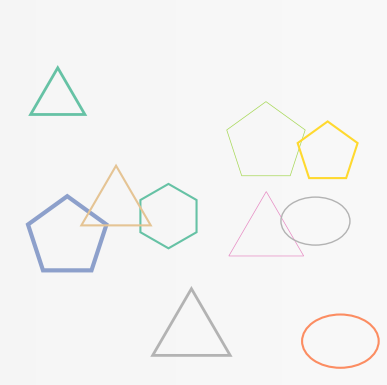[{"shape": "triangle", "thickness": 2, "radius": 0.4, "center": [0.149, 0.743]}, {"shape": "hexagon", "thickness": 1.5, "radius": 0.42, "center": [0.435, 0.439]}, {"shape": "oval", "thickness": 1.5, "radius": 0.49, "center": [0.878, 0.114]}, {"shape": "pentagon", "thickness": 3, "radius": 0.53, "center": [0.174, 0.384]}, {"shape": "triangle", "thickness": 0.5, "radius": 0.56, "center": [0.687, 0.391]}, {"shape": "pentagon", "thickness": 0.5, "radius": 0.53, "center": [0.686, 0.63]}, {"shape": "pentagon", "thickness": 1.5, "radius": 0.41, "center": [0.846, 0.603]}, {"shape": "triangle", "thickness": 1.5, "radius": 0.52, "center": [0.299, 0.466]}, {"shape": "triangle", "thickness": 2, "radius": 0.58, "center": [0.494, 0.135]}, {"shape": "oval", "thickness": 1, "radius": 0.45, "center": [0.814, 0.426]}]